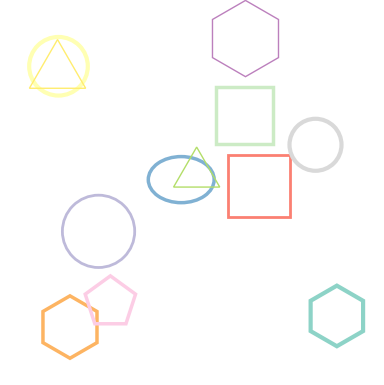[{"shape": "hexagon", "thickness": 3, "radius": 0.39, "center": [0.875, 0.179]}, {"shape": "circle", "thickness": 3, "radius": 0.38, "center": [0.152, 0.828]}, {"shape": "circle", "thickness": 2, "radius": 0.47, "center": [0.256, 0.399]}, {"shape": "square", "thickness": 2, "radius": 0.4, "center": [0.674, 0.517]}, {"shape": "oval", "thickness": 2.5, "radius": 0.43, "center": [0.471, 0.533]}, {"shape": "hexagon", "thickness": 2.5, "radius": 0.41, "center": [0.182, 0.151]}, {"shape": "triangle", "thickness": 1, "radius": 0.35, "center": [0.511, 0.549]}, {"shape": "pentagon", "thickness": 2.5, "radius": 0.34, "center": [0.287, 0.215]}, {"shape": "circle", "thickness": 3, "radius": 0.34, "center": [0.819, 0.624]}, {"shape": "hexagon", "thickness": 1, "radius": 0.49, "center": [0.638, 0.9]}, {"shape": "square", "thickness": 2.5, "radius": 0.37, "center": [0.634, 0.701]}, {"shape": "triangle", "thickness": 1, "radius": 0.42, "center": [0.149, 0.813]}]